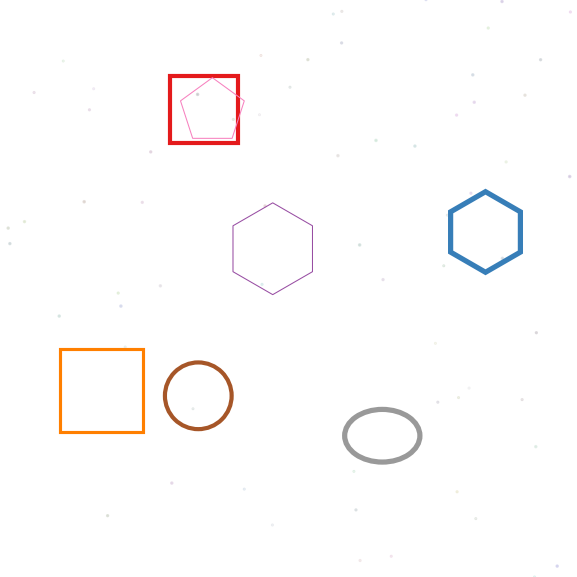[{"shape": "square", "thickness": 2, "radius": 0.29, "center": [0.354, 0.81]}, {"shape": "hexagon", "thickness": 2.5, "radius": 0.35, "center": [0.841, 0.597]}, {"shape": "hexagon", "thickness": 0.5, "radius": 0.4, "center": [0.472, 0.568]}, {"shape": "square", "thickness": 1.5, "radius": 0.36, "center": [0.176, 0.323]}, {"shape": "circle", "thickness": 2, "radius": 0.29, "center": [0.343, 0.314]}, {"shape": "pentagon", "thickness": 0.5, "radius": 0.29, "center": [0.368, 0.807]}, {"shape": "oval", "thickness": 2.5, "radius": 0.33, "center": [0.662, 0.245]}]